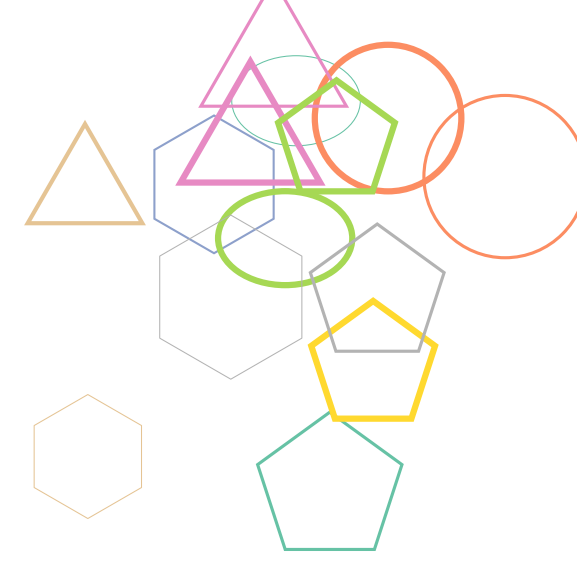[{"shape": "oval", "thickness": 0.5, "radius": 0.56, "center": [0.513, 0.825]}, {"shape": "pentagon", "thickness": 1.5, "radius": 0.66, "center": [0.571, 0.154]}, {"shape": "circle", "thickness": 3, "radius": 0.63, "center": [0.672, 0.795]}, {"shape": "circle", "thickness": 1.5, "radius": 0.7, "center": [0.875, 0.693]}, {"shape": "hexagon", "thickness": 1, "radius": 0.6, "center": [0.371, 0.68]}, {"shape": "triangle", "thickness": 1.5, "radius": 0.73, "center": [0.474, 0.888]}, {"shape": "triangle", "thickness": 3, "radius": 0.7, "center": [0.434, 0.753]}, {"shape": "pentagon", "thickness": 3, "radius": 0.53, "center": [0.583, 0.754]}, {"shape": "oval", "thickness": 3, "radius": 0.58, "center": [0.494, 0.587]}, {"shape": "pentagon", "thickness": 3, "radius": 0.56, "center": [0.646, 0.365]}, {"shape": "hexagon", "thickness": 0.5, "radius": 0.54, "center": [0.152, 0.209]}, {"shape": "triangle", "thickness": 2, "radius": 0.57, "center": [0.147, 0.67]}, {"shape": "pentagon", "thickness": 1.5, "radius": 0.61, "center": [0.653, 0.489]}, {"shape": "hexagon", "thickness": 0.5, "radius": 0.71, "center": [0.4, 0.485]}]